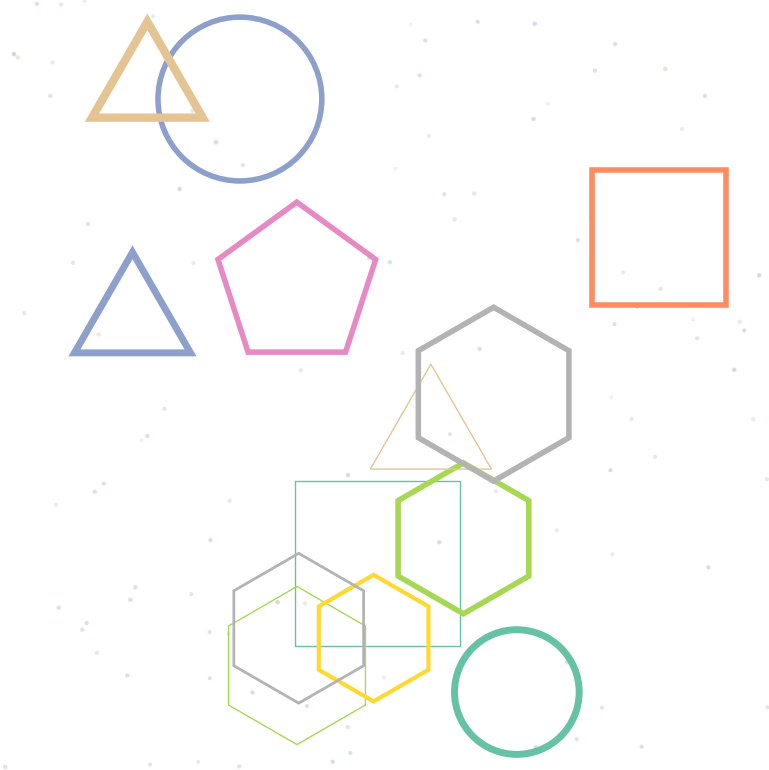[{"shape": "square", "thickness": 0.5, "radius": 0.54, "center": [0.491, 0.268]}, {"shape": "circle", "thickness": 2.5, "radius": 0.4, "center": [0.671, 0.101]}, {"shape": "square", "thickness": 2, "radius": 0.44, "center": [0.856, 0.692]}, {"shape": "circle", "thickness": 2, "radius": 0.53, "center": [0.312, 0.871]}, {"shape": "triangle", "thickness": 2.5, "radius": 0.44, "center": [0.172, 0.585]}, {"shape": "pentagon", "thickness": 2, "radius": 0.54, "center": [0.385, 0.63]}, {"shape": "hexagon", "thickness": 0.5, "radius": 0.51, "center": [0.386, 0.136]}, {"shape": "hexagon", "thickness": 2, "radius": 0.49, "center": [0.602, 0.301]}, {"shape": "hexagon", "thickness": 1.5, "radius": 0.41, "center": [0.485, 0.171]}, {"shape": "triangle", "thickness": 3, "radius": 0.42, "center": [0.191, 0.889]}, {"shape": "triangle", "thickness": 0.5, "radius": 0.45, "center": [0.56, 0.436]}, {"shape": "hexagon", "thickness": 1, "radius": 0.49, "center": [0.388, 0.184]}, {"shape": "hexagon", "thickness": 2, "radius": 0.56, "center": [0.641, 0.488]}]